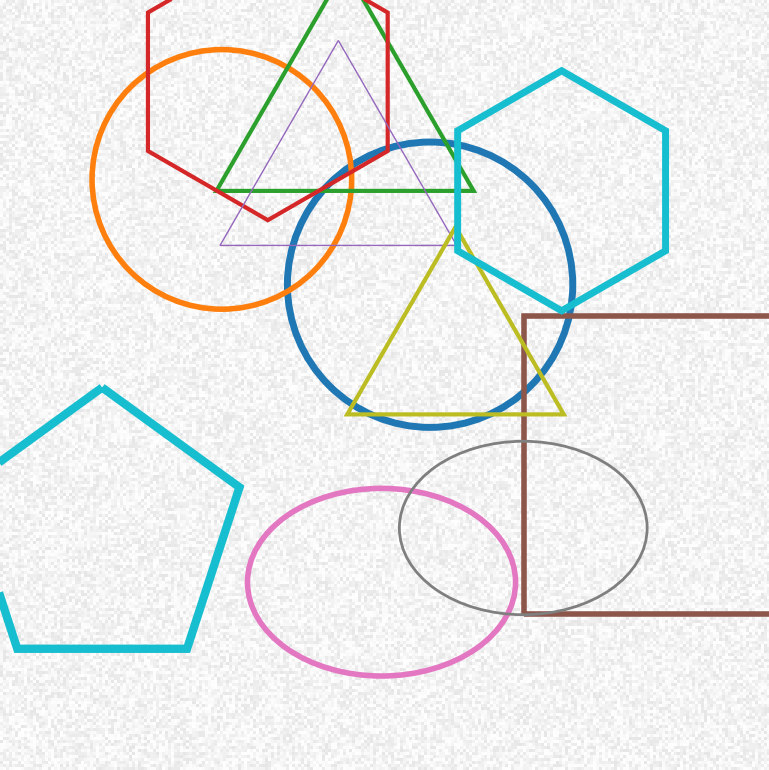[{"shape": "circle", "thickness": 2.5, "radius": 0.93, "center": [0.559, 0.63]}, {"shape": "circle", "thickness": 2, "radius": 0.84, "center": [0.288, 0.767]}, {"shape": "triangle", "thickness": 1.5, "radius": 0.96, "center": [0.448, 0.849]}, {"shape": "hexagon", "thickness": 1.5, "radius": 0.9, "center": [0.348, 0.894]}, {"shape": "triangle", "thickness": 0.5, "radius": 0.89, "center": [0.439, 0.77]}, {"shape": "square", "thickness": 2, "radius": 0.97, "center": [0.873, 0.396]}, {"shape": "oval", "thickness": 2, "radius": 0.87, "center": [0.495, 0.244]}, {"shape": "oval", "thickness": 1, "radius": 0.8, "center": [0.68, 0.314]}, {"shape": "triangle", "thickness": 1.5, "radius": 0.81, "center": [0.592, 0.543]}, {"shape": "hexagon", "thickness": 2.5, "radius": 0.78, "center": [0.729, 0.752]}, {"shape": "pentagon", "thickness": 3, "radius": 0.94, "center": [0.133, 0.309]}]